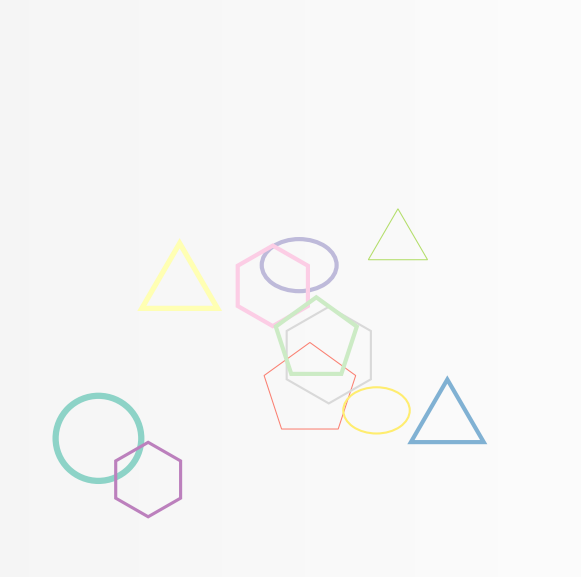[{"shape": "circle", "thickness": 3, "radius": 0.37, "center": [0.169, 0.24]}, {"shape": "triangle", "thickness": 2.5, "radius": 0.38, "center": [0.309, 0.503]}, {"shape": "oval", "thickness": 2, "radius": 0.32, "center": [0.515, 0.54]}, {"shape": "pentagon", "thickness": 0.5, "radius": 0.41, "center": [0.533, 0.323]}, {"shape": "triangle", "thickness": 2, "radius": 0.36, "center": [0.77, 0.27]}, {"shape": "triangle", "thickness": 0.5, "radius": 0.29, "center": [0.685, 0.579]}, {"shape": "hexagon", "thickness": 2, "radius": 0.35, "center": [0.469, 0.504]}, {"shape": "hexagon", "thickness": 1, "radius": 0.42, "center": [0.566, 0.384]}, {"shape": "hexagon", "thickness": 1.5, "radius": 0.32, "center": [0.255, 0.169]}, {"shape": "pentagon", "thickness": 2, "radius": 0.37, "center": [0.544, 0.411]}, {"shape": "oval", "thickness": 1, "radius": 0.29, "center": [0.648, 0.289]}]